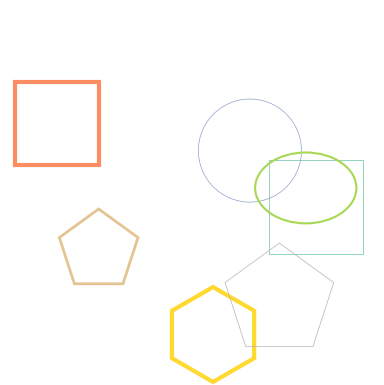[{"shape": "square", "thickness": 0.5, "radius": 0.61, "center": [0.821, 0.462]}, {"shape": "square", "thickness": 3, "radius": 0.54, "center": [0.148, 0.679]}, {"shape": "circle", "thickness": 0.5, "radius": 0.67, "center": [0.649, 0.609]}, {"shape": "oval", "thickness": 1.5, "radius": 0.66, "center": [0.794, 0.512]}, {"shape": "hexagon", "thickness": 3, "radius": 0.62, "center": [0.553, 0.131]}, {"shape": "pentagon", "thickness": 2, "radius": 0.54, "center": [0.256, 0.35]}, {"shape": "pentagon", "thickness": 0.5, "radius": 0.74, "center": [0.726, 0.22]}]